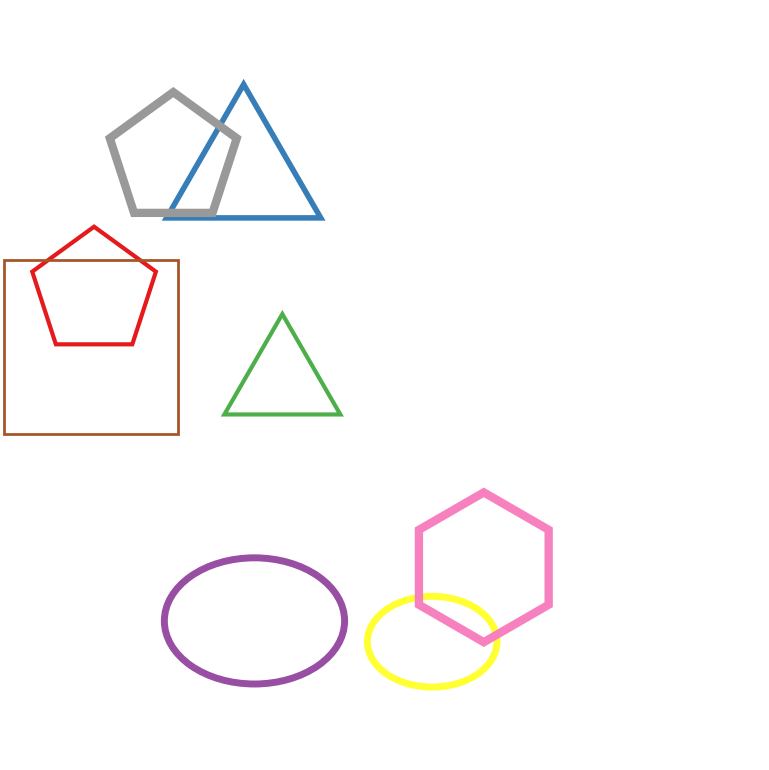[{"shape": "pentagon", "thickness": 1.5, "radius": 0.42, "center": [0.122, 0.621]}, {"shape": "triangle", "thickness": 2, "radius": 0.58, "center": [0.316, 0.775]}, {"shape": "triangle", "thickness": 1.5, "radius": 0.43, "center": [0.367, 0.505]}, {"shape": "oval", "thickness": 2.5, "radius": 0.59, "center": [0.33, 0.194]}, {"shape": "oval", "thickness": 2.5, "radius": 0.42, "center": [0.561, 0.167]}, {"shape": "square", "thickness": 1, "radius": 0.57, "center": [0.118, 0.549]}, {"shape": "hexagon", "thickness": 3, "radius": 0.49, "center": [0.628, 0.263]}, {"shape": "pentagon", "thickness": 3, "radius": 0.43, "center": [0.225, 0.794]}]